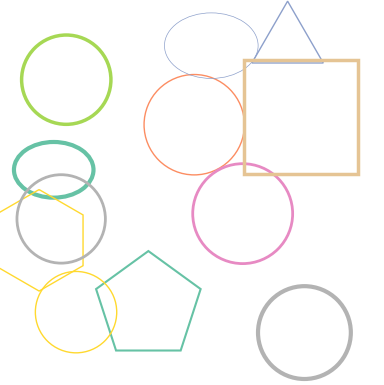[{"shape": "pentagon", "thickness": 1.5, "radius": 0.71, "center": [0.385, 0.205]}, {"shape": "oval", "thickness": 3, "radius": 0.52, "center": [0.14, 0.559]}, {"shape": "circle", "thickness": 1, "radius": 0.65, "center": [0.505, 0.676]}, {"shape": "triangle", "thickness": 1, "radius": 0.54, "center": [0.747, 0.89]}, {"shape": "oval", "thickness": 0.5, "radius": 0.61, "center": [0.549, 0.881]}, {"shape": "circle", "thickness": 2, "radius": 0.65, "center": [0.63, 0.445]}, {"shape": "circle", "thickness": 2.5, "radius": 0.58, "center": [0.172, 0.793]}, {"shape": "circle", "thickness": 1, "radius": 0.53, "center": [0.198, 0.189]}, {"shape": "hexagon", "thickness": 1, "radius": 0.66, "center": [0.102, 0.376]}, {"shape": "square", "thickness": 2.5, "radius": 0.74, "center": [0.781, 0.696]}, {"shape": "circle", "thickness": 3, "radius": 0.6, "center": [0.791, 0.136]}, {"shape": "circle", "thickness": 2, "radius": 0.57, "center": [0.159, 0.431]}]